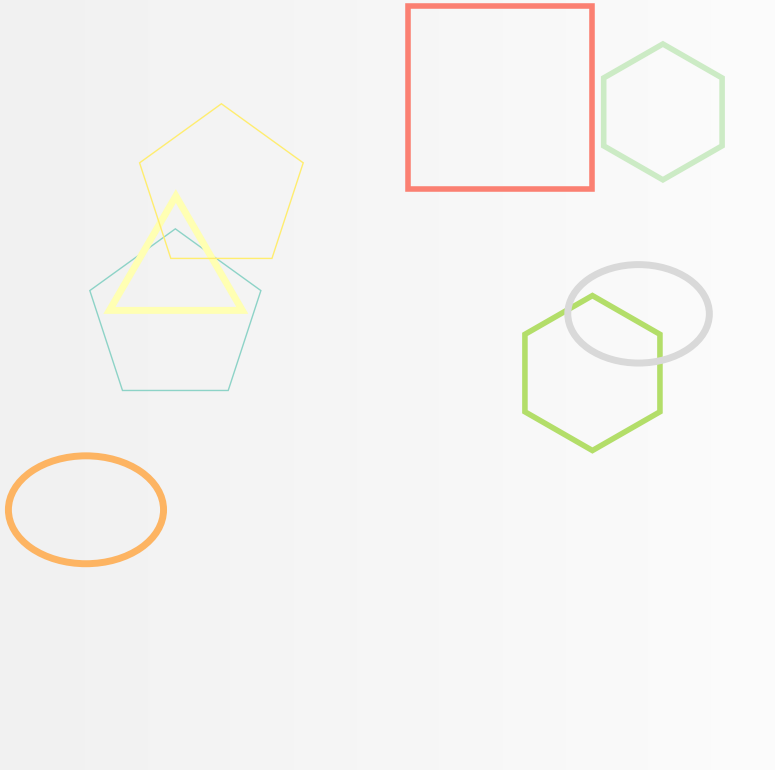[{"shape": "pentagon", "thickness": 0.5, "radius": 0.58, "center": [0.226, 0.587]}, {"shape": "triangle", "thickness": 2.5, "radius": 0.5, "center": [0.227, 0.646]}, {"shape": "square", "thickness": 2, "radius": 0.59, "center": [0.645, 0.874]}, {"shape": "oval", "thickness": 2.5, "radius": 0.5, "center": [0.111, 0.338]}, {"shape": "hexagon", "thickness": 2, "radius": 0.5, "center": [0.764, 0.516]}, {"shape": "oval", "thickness": 2.5, "radius": 0.46, "center": [0.824, 0.592]}, {"shape": "hexagon", "thickness": 2, "radius": 0.44, "center": [0.855, 0.855]}, {"shape": "pentagon", "thickness": 0.5, "radius": 0.56, "center": [0.286, 0.754]}]